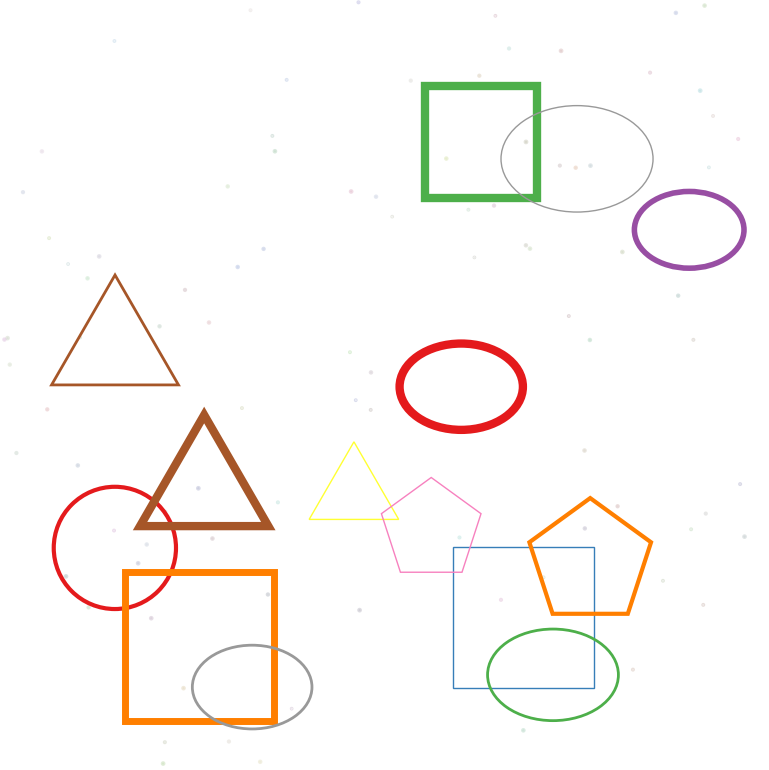[{"shape": "oval", "thickness": 3, "radius": 0.4, "center": [0.599, 0.498]}, {"shape": "circle", "thickness": 1.5, "radius": 0.4, "center": [0.149, 0.288]}, {"shape": "square", "thickness": 0.5, "radius": 0.46, "center": [0.679, 0.198]}, {"shape": "square", "thickness": 3, "radius": 0.36, "center": [0.624, 0.815]}, {"shape": "oval", "thickness": 1, "radius": 0.42, "center": [0.718, 0.124]}, {"shape": "oval", "thickness": 2, "radius": 0.36, "center": [0.895, 0.702]}, {"shape": "pentagon", "thickness": 1.5, "radius": 0.42, "center": [0.767, 0.27]}, {"shape": "square", "thickness": 2.5, "radius": 0.48, "center": [0.259, 0.161]}, {"shape": "triangle", "thickness": 0.5, "radius": 0.34, "center": [0.46, 0.359]}, {"shape": "triangle", "thickness": 3, "radius": 0.48, "center": [0.265, 0.365]}, {"shape": "triangle", "thickness": 1, "radius": 0.48, "center": [0.149, 0.548]}, {"shape": "pentagon", "thickness": 0.5, "radius": 0.34, "center": [0.56, 0.312]}, {"shape": "oval", "thickness": 0.5, "radius": 0.49, "center": [0.749, 0.794]}, {"shape": "oval", "thickness": 1, "radius": 0.39, "center": [0.327, 0.108]}]